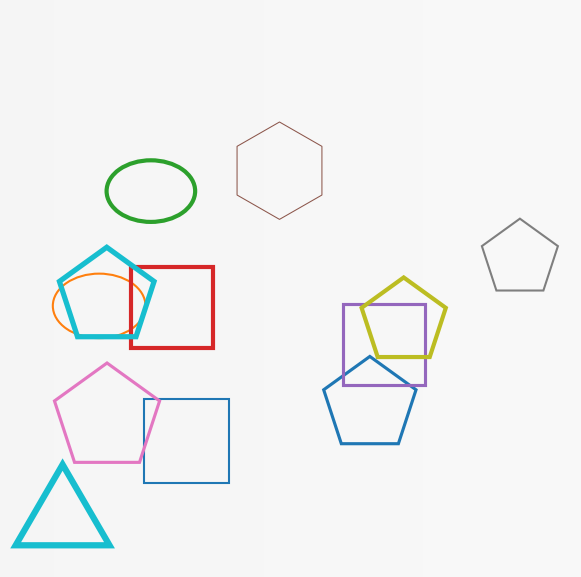[{"shape": "square", "thickness": 1, "radius": 0.36, "center": [0.321, 0.235]}, {"shape": "pentagon", "thickness": 1.5, "radius": 0.42, "center": [0.636, 0.298]}, {"shape": "oval", "thickness": 1, "radius": 0.4, "center": [0.171, 0.469]}, {"shape": "oval", "thickness": 2, "radius": 0.38, "center": [0.26, 0.668]}, {"shape": "square", "thickness": 2, "radius": 0.35, "center": [0.296, 0.466]}, {"shape": "square", "thickness": 1.5, "radius": 0.35, "center": [0.661, 0.403]}, {"shape": "hexagon", "thickness": 0.5, "radius": 0.42, "center": [0.481, 0.704]}, {"shape": "pentagon", "thickness": 1.5, "radius": 0.48, "center": [0.184, 0.275]}, {"shape": "pentagon", "thickness": 1, "radius": 0.34, "center": [0.894, 0.552]}, {"shape": "pentagon", "thickness": 2, "radius": 0.38, "center": [0.695, 0.443]}, {"shape": "pentagon", "thickness": 2.5, "radius": 0.43, "center": [0.184, 0.485]}, {"shape": "triangle", "thickness": 3, "radius": 0.47, "center": [0.108, 0.102]}]